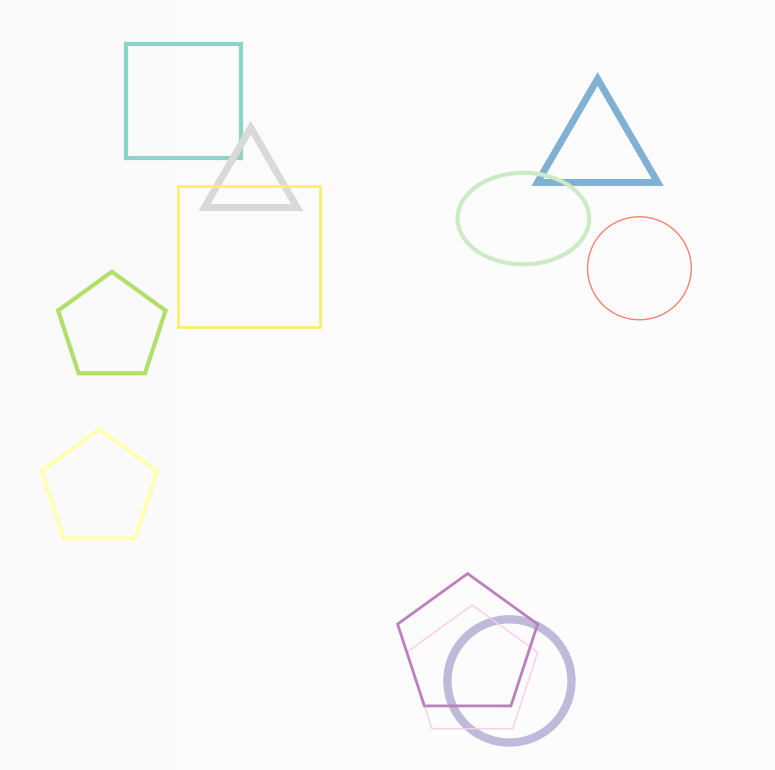[{"shape": "square", "thickness": 1.5, "radius": 0.37, "center": [0.237, 0.869]}, {"shape": "pentagon", "thickness": 1.5, "radius": 0.39, "center": [0.128, 0.364]}, {"shape": "circle", "thickness": 3, "radius": 0.4, "center": [0.657, 0.116]}, {"shape": "circle", "thickness": 0.5, "radius": 0.33, "center": [0.825, 0.652]}, {"shape": "triangle", "thickness": 2.5, "radius": 0.45, "center": [0.771, 0.808]}, {"shape": "pentagon", "thickness": 1.5, "radius": 0.36, "center": [0.144, 0.574]}, {"shape": "pentagon", "thickness": 0.5, "radius": 0.44, "center": [0.609, 0.125]}, {"shape": "triangle", "thickness": 2.5, "radius": 0.35, "center": [0.324, 0.765]}, {"shape": "pentagon", "thickness": 1, "radius": 0.47, "center": [0.603, 0.16]}, {"shape": "oval", "thickness": 1.5, "radius": 0.42, "center": [0.675, 0.716]}, {"shape": "square", "thickness": 1, "radius": 0.46, "center": [0.322, 0.667]}]